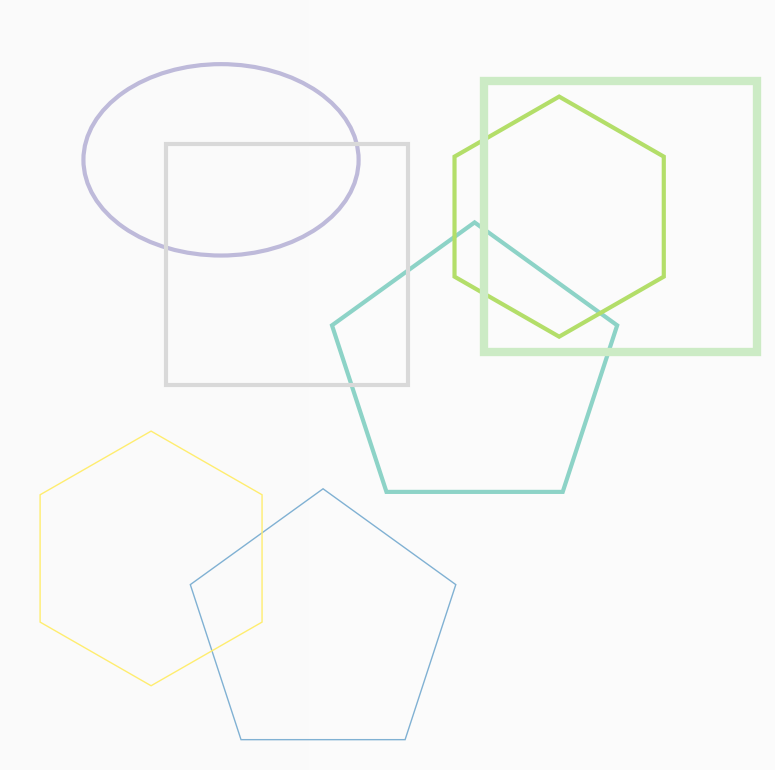[{"shape": "pentagon", "thickness": 1.5, "radius": 0.97, "center": [0.612, 0.518]}, {"shape": "oval", "thickness": 1.5, "radius": 0.89, "center": [0.285, 0.792]}, {"shape": "pentagon", "thickness": 0.5, "radius": 0.9, "center": [0.417, 0.185]}, {"shape": "hexagon", "thickness": 1.5, "radius": 0.78, "center": [0.721, 0.719]}, {"shape": "square", "thickness": 1.5, "radius": 0.78, "center": [0.37, 0.656]}, {"shape": "square", "thickness": 3, "radius": 0.88, "center": [0.801, 0.719]}, {"shape": "hexagon", "thickness": 0.5, "radius": 0.83, "center": [0.195, 0.275]}]